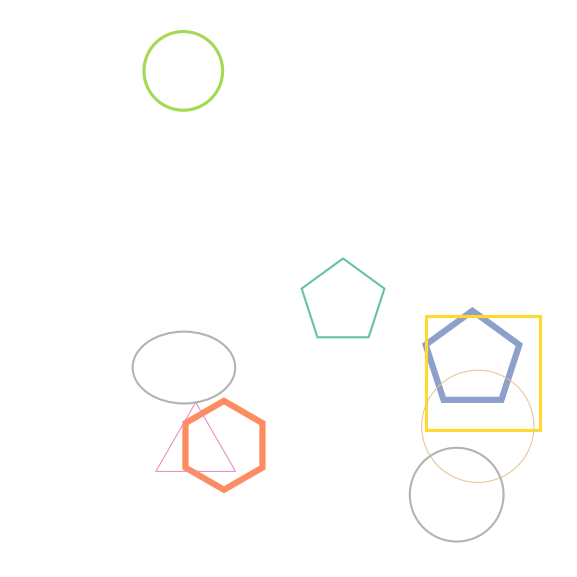[{"shape": "pentagon", "thickness": 1, "radius": 0.38, "center": [0.594, 0.476]}, {"shape": "hexagon", "thickness": 3, "radius": 0.38, "center": [0.388, 0.228]}, {"shape": "pentagon", "thickness": 3, "radius": 0.43, "center": [0.818, 0.376]}, {"shape": "triangle", "thickness": 0.5, "radius": 0.4, "center": [0.339, 0.223]}, {"shape": "circle", "thickness": 1.5, "radius": 0.34, "center": [0.317, 0.876]}, {"shape": "square", "thickness": 1.5, "radius": 0.49, "center": [0.837, 0.353]}, {"shape": "circle", "thickness": 0.5, "radius": 0.49, "center": [0.827, 0.261]}, {"shape": "oval", "thickness": 1, "radius": 0.44, "center": [0.319, 0.363]}, {"shape": "circle", "thickness": 1, "radius": 0.41, "center": [0.791, 0.143]}]